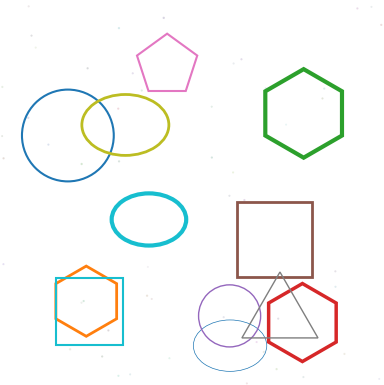[{"shape": "circle", "thickness": 1.5, "radius": 0.6, "center": [0.176, 0.648]}, {"shape": "oval", "thickness": 0.5, "radius": 0.48, "center": [0.598, 0.102]}, {"shape": "hexagon", "thickness": 2, "radius": 0.46, "center": [0.224, 0.218]}, {"shape": "hexagon", "thickness": 3, "radius": 0.57, "center": [0.789, 0.705]}, {"shape": "hexagon", "thickness": 2.5, "radius": 0.51, "center": [0.785, 0.162]}, {"shape": "circle", "thickness": 1, "radius": 0.4, "center": [0.596, 0.18]}, {"shape": "square", "thickness": 2, "radius": 0.49, "center": [0.714, 0.377]}, {"shape": "pentagon", "thickness": 1.5, "radius": 0.41, "center": [0.434, 0.83]}, {"shape": "triangle", "thickness": 1, "radius": 0.57, "center": [0.727, 0.179]}, {"shape": "oval", "thickness": 2, "radius": 0.57, "center": [0.326, 0.675]}, {"shape": "square", "thickness": 1.5, "radius": 0.44, "center": [0.232, 0.191]}, {"shape": "oval", "thickness": 3, "radius": 0.48, "center": [0.387, 0.43]}]